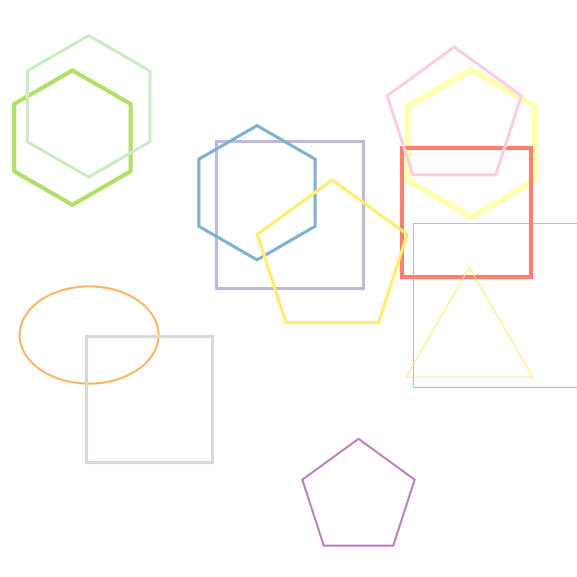[{"shape": "square", "thickness": 0.5, "radius": 0.71, "center": [0.857, 0.471]}, {"shape": "hexagon", "thickness": 3, "radius": 0.64, "center": [0.816, 0.751]}, {"shape": "square", "thickness": 1.5, "radius": 0.64, "center": [0.501, 0.627]}, {"shape": "square", "thickness": 2, "radius": 0.56, "center": [0.807, 0.631]}, {"shape": "hexagon", "thickness": 1.5, "radius": 0.58, "center": [0.445, 0.665]}, {"shape": "oval", "thickness": 1, "radius": 0.6, "center": [0.154, 0.419]}, {"shape": "hexagon", "thickness": 2, "radius": 0.58, "center": [0.125, 0.761]}, {"shape": "pentagon", "thickness": 1.5, "radius": 0.61, "center": [0.787, 0.795]}, {"shape": "square", "thickness": 1.5, "radius": 0.55, "center": [0.258, 0.308]}, {"shape": "pentagon", "thickness": 1, "radius": 0.51, "center": [0.621, 0.137]}, {"shape": "hexagon", "thickness": 1.5, "radius": 0.61, "center": [0.153, 0.815]}, {"shape": "pentagon", "thickness": 1.5, "radius": 0.68, "center": [0.575, 0.551]}, {"shape": "triangle", "thickness": 0.5, "radius": 0.63, "center": [0.813, 0.409]}]